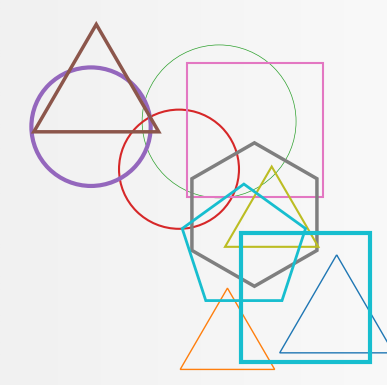[{"shape": "triangle", "thickness": 1, "radius": 0.85, "center": [0.869, 0.168]}, {"shape": "triangle", "thickness": 1, "radius": 0.7, "center": [0.587, 0.111]}, {"shape": "circle", "thickness": 0.5, "radius": 0.99, "center": [0.565, 0.685]}, {"shape": "circle", "thickness": 1.5, "radius": 0.77, "center": [0.462, 0.56]}, {"shape": "circle", "thickness": 3, "radius": 0.77, "center": [0.235, 0.671]}, {"shape": "triangle", "thickness": 2.5, "radius": 0.93, "center": [0.248, 0.751]}, {"shape": "square", "thickness": 1.5, "radius": 0.87, "center": [0.658, 0.662]}, {"shape": "hexagon", "thickness": 2.5, "radius": 0.93, "center": [0.657, 0.443]}, {"shape": "triangle", "thickness": 1.5, "radius": 0.69, "center": [0.701, 0.428]}, {"shape": "square", "thickness": 3, "radius": 0.84, "center": [0.789, 0.227]}, {"shape": "pentagon", "thickness": 2, "radius": 0.84, "center": [0.629, 0.355]}]